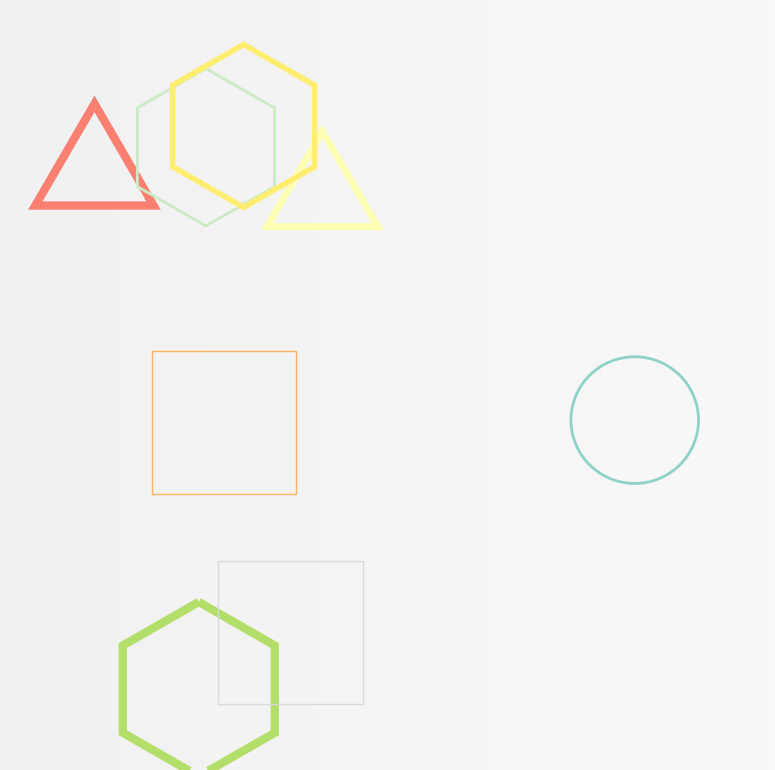[{"shape": "circle", "thickness": 1, "radius": 0.41, "center": [0.819, 0.454]}, {"shape": "triangle", "thickness": 2.5, "radius": 0.41, "center": [0.416, 0.747]}, {"shape": "triangle", "thickness": 3, "radius": 0.44, "center": [0.122, 0.777]}, {"shape": "square", "thickness": 0.5, "radius": 0.46, "center": [0.289, 0.451]}, {"shape": "hexagon", "thickness": 3, "radius": 0.57, "center": [0.257, 0.105]}, {"shape": "square", "thickness": 0.5, "radius": 0.47, "center": [0.375, 0.178]}, {"shape": "hexagon", "thickness": 1, "radius": 0.51, "center": [0.266, 0.809]}, {"shape": "hexagon", "thickness": 2, "radius": 0.53, "center": [0.314, 0.836]}]